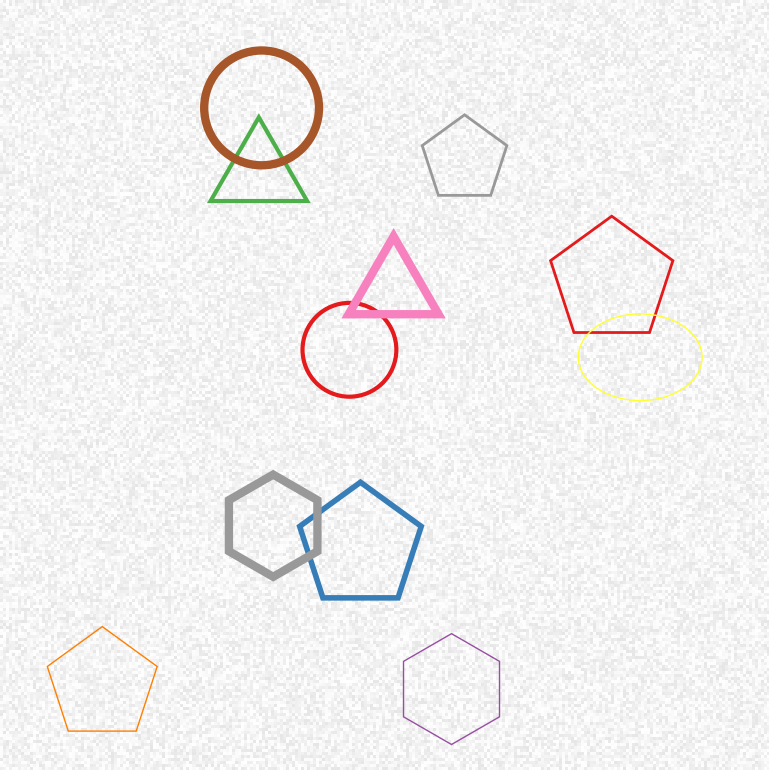[{"shape": "pentagon", "thickness": 1, "radius": 0.42, "center": [0.794, 0.636]}, {"shape": "circle", "thickness": 1.5, "radius": 0.3, "center": [0.454, 0.546]}, {"shape": "pentagon", "thickness": 2, "radius": 0.42, "center": [0.468, 0.291]}, {"shape": "triangle", "thickness": 1.5, "radius": 0.36, "center": [0.336, 0.775]}, {"shape": "hexagon", "thickness": 0.5, "radius": 0.36, "center": [0.586, 0.105]}, {"shape": "pentagon", "thickness": 0.5, "radius": 0.38, "center": [0.133, 0.111]}, {"shape": "oval", "thickness": 0.5, "radius": 0.4, "center": [0.831, 0.536]}, {"shape": "circle", "thickness": 3, "radius": 0.37, "center": [0.34, 0.86]}, {"shape": "triangle", "thickness": 3, "radius": 0.34, "center": [0.511, 0.626]}, {"shape": "pentagon", "thickness": 1, "radius": 0.29, "center": [0.603, 0.793]}, {"shape": "hexagon", "thickness": 3, "radius": 0.33, "center": [0.355, 0.317]}]